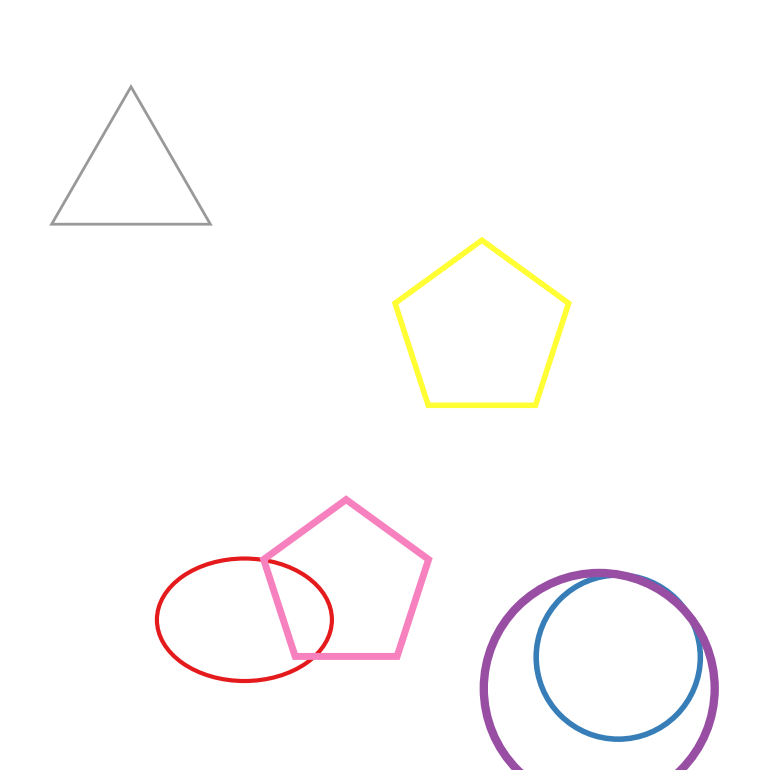[{"shape": "oval", "thickness": 1.5, "radius": 0.57, "center": [0.317, 0.195]}, {"shape": "circle", "thickness": 2, "radius": 0.53, "center": [0.803, 0.147]}, {"shape": "circle", "thickness": 3, "radius": 0.75, "center": [0.778, 0.106]}, {"shape": "pentagon", "thickness": 2, "radius": 0.59, "center": [0.626, 0.57]}, {"shape": "pentagon", "thickness": 2.5, "radius": 0.56, "center": [0.45, 0.239]}, {"shape": "triangle", "thickness": 1, "radius": 0.59, "center": [0.17, 0.768]}]